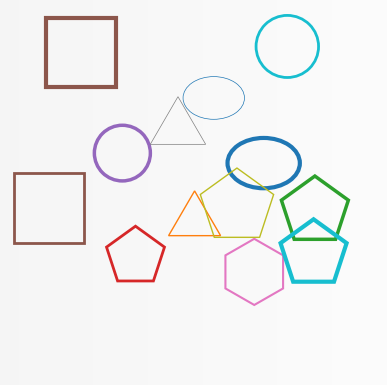[{"shape": "oval", "thickness": 3, "radius": 0.47, "center": [0.68, 0.576]}, {"shape": "oval", "thickness": 0.5, "radius": 0.4, "center": [0.552, 0.746]}, {"shape": "triangle", "thickness": 1, "radius": 0.39, "center": [0.502, 0.427]}, {"shape": "pentagon", "thickness": 2.5, "radius": 0.45, "center": [0.813, 0.452]}, {"shape": "pentagon", "thickness": 2, "radius": 0.39, "center": [0.35, 0.334]}, {"shape": "circle", "thickness": 2.5, "radius": 0.36, "center": [0.316, 0.602]}, {"shape": "square", "thickness": 3, "radius": 0.45, "center": [0.21, 0.863]}, {"shape": "square", "thickness": 2, "radius": 0.45, "center": [0.126, 0.461]}, {"shape": "hexagon", "thickness": 1.5, "radius": 0.43, "center": [0.656, 0.294]}, {"shape": "triangle", "thickness": 0.5, "radius": 0.41, "center": [0.459, 0.666]}, {"shape": "pentagon", "thickness": 1, "radius": 0.5, "center": [0.612, 0.464]}, {"shape": "circle", "thickness": 2, "radius": 0.4, "center": [0.741, 0.879]}, {"shape": "pentagon", "thickness": 3, "radius": 0.45, "center": [0.809, 0.341]}]